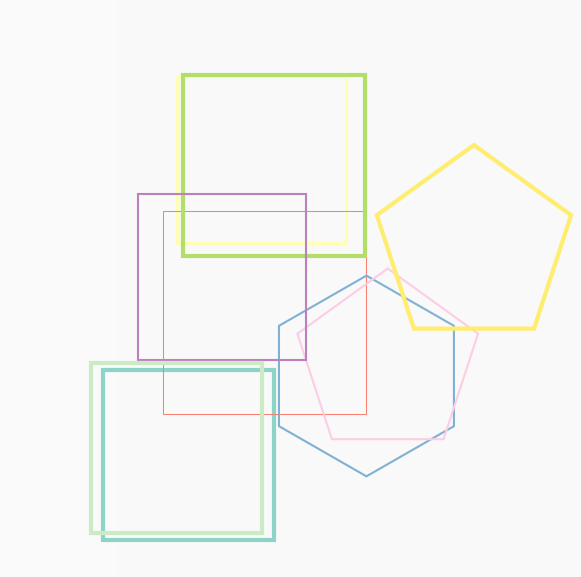[{"shape": "square", "thickness": 2, "radius": 0.74, "center": [0.324, 0.211]}, {"shape": "square", "thickness": 1.5, "radius": 0.72, "center": [0.45, 0.723]}, {"shape": "square", "thickness": 0.5, "radius": 0.88, "center": [0.455, 0.458]}, {"shape": "hexagon", "thickness": 1, "radius": 0.87, "center": [0.63, 0.348]}, {"shape": "square", "thickness": 2, "radius": 0.79, "center": [0.471, 0.712]}, {"shape": "pentagon", "thickness": 1, "radius": 0.82, "center": [0.667, 0.371]}, {"shape": "square", "thickness": 1, "radius": 0.72, "center": [0.382, 0.52]}, {"shape": "square", "thickness": 2, "radius": 0.74, "center": [0.303, 0.223]}, {"shape": "pentagon", "thickness": 2, "radius": 0.88, "center": [0.815, 0.572]}]